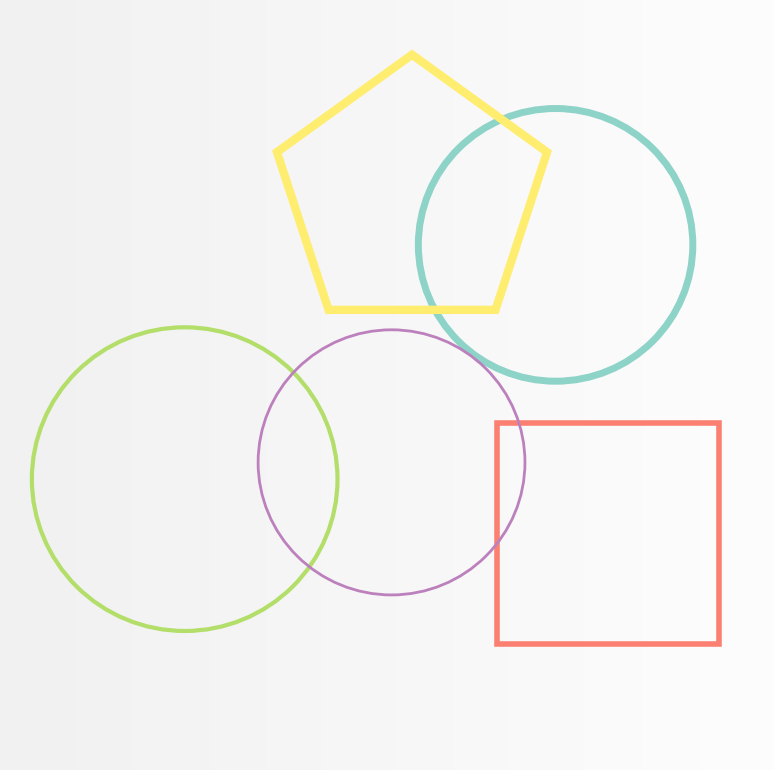[{"shape": "circle", "thickness": 2.5, "radius": 0.89, "center": [0.717, 0.682]}, {"shape": "square", "thickness": 2, "radius": 0.72, "center": [0.784, 0.307]}, {"shape": "circle", "thickness": 1.5, "radius": 0.99, "center": [0.238, 0.378]}, {"shape": "circle", "thickness": 1, "radius": 0.86, "center": [0.505, 0.4]}, {"shape": "pentagon", "thickness": 3, "radius": 0.92, "center": [0.532, 0.746]}]